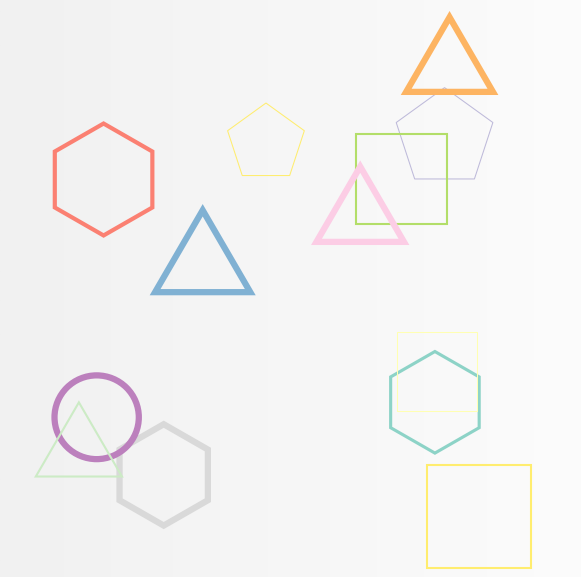[{"shape": "hexagon", "thickness": 1.5, "radius": 0.44, "center": [0.748, 0.303]}, {"shape": "square", "thickness": 0.5, "radius": 0.34, "center": [0.751, 0.356]}, {"shape": "pentagon", "thickness": 0.5, "radius": 0.44, "center": [0.765, 0.76]}, {"shape": "hexagon", "thickness": 2, "radius": 0.48, "center": [0.178, 0.688]}, {"shape": "triangle", "thickness": 3, "radius": 0.47, "center": [0.349, 0.54]}, {"shape": "triangle", "thickness": 3, "radius": 0.43, "center": [0.773, 0.883]}, {"shape": "square", "thickness": 1, "radius": 0.39, "center": [0.69, 0.689]}, {"shape": "triangle", "thickness": 3, "radius": 0.43, "center": [0.62, 0.624]}, {"shape": "hexagon", "thickness": 3, "radius": 0.44, "center": [0.282, 0.177]}, {"shape": "circle", "thickness": 3, "radius": 0.36, "center": [0.166, 0.277]}, {"shape": "triangle", "thickness": 1, "radius": 0.43, "center": [0.136, 0.217]}, {"shape": "pentagon", "thickness": 0.5, "radius": 0.35, "center": [0.458, 0.751]}, {"shape": "square", "thickness": 1, "radius": 0.45, "center": [0.824, 0.105]}]